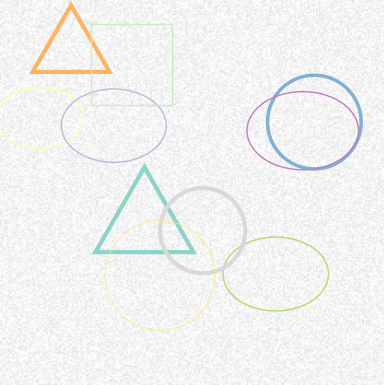[{"shape": "triangle", "thickness": 3, "radius": 0.74, "center": [0.375, 0.419]}, {"shape": "oval", "thickness": 1, "radius": 0.56, "center": [0.104, 0.694]}, {"shape": "oval", "thickness": 1, "radius": 0.68, "center": [0.296, 0.674]}, {"shape": "circle", "thickness": 2.5, "radius": 0.61, "center": [0.816, 0.683]}, {"shape": "triangle", "thickness": 3, "radius": 0.58, "center": [0.185, 0.871]}, {"shape": "oval", "thickness": 1, "radius": 0.69, "center": [0.716, 0.288]}, {"shape": "circle", "thickness": 3, "radius": 0.55, "center": [0.526, 0.401]}, {"shape": "oval", "thickness": 1, "radius": 0.72, "center": [0.786, 0.66]}, {"shape": "square", "thickness": 1, "radius": 0.52, "center": [0.341, 0.832]}, {"shape": "circle", "thickness": 0.5, "radius": 0.71, "center": [0.415, 0.285]}]